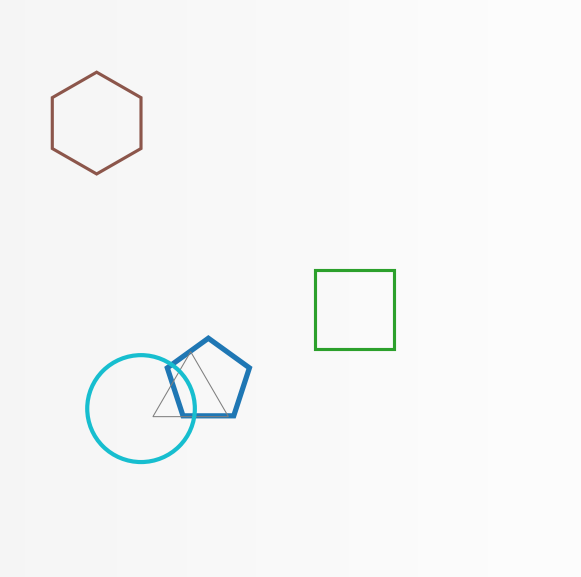[{"shape": "pentagon", "thickness": 2.5, "radius": 0.37, "center": [0.358, 0.339]}, {"shape": "square", "thickness": 1.5, "radius": 0.34, "center": [0.609, 0.464]}, {"shape": "hexagon", "thickness": 1.5, "radius": 0.44, "center": [0.166, 0.786]}, {"shape": "triangle", "thickness": 0.5, "radius": 0.37, "center": [0.328, 0.315]}, {"shape": "circle", "thickness": 2, "radius": 0.46, "center": [0.243, 0.292]}]